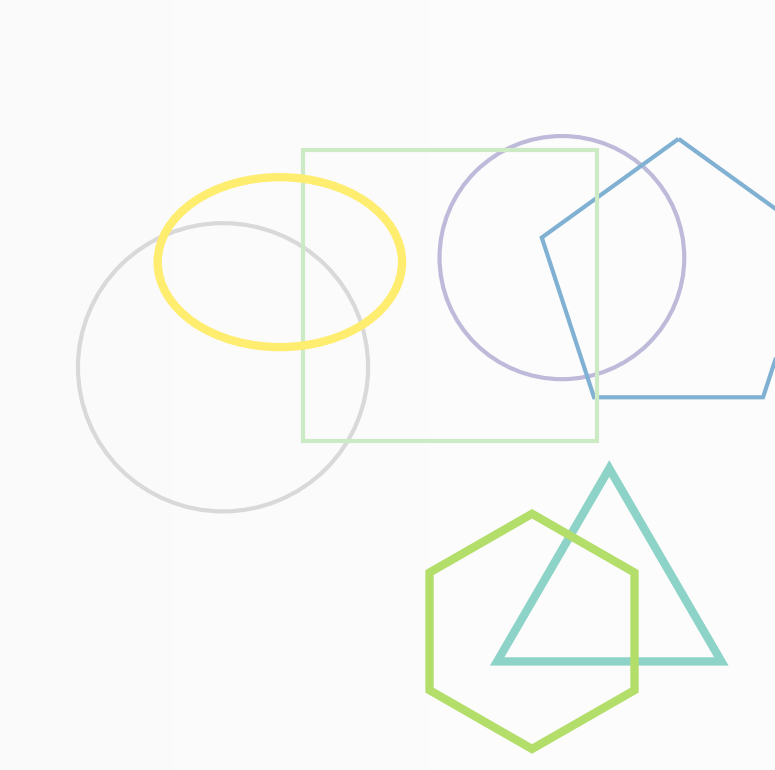[{"shape": "triangle", "thickness": 3, "radius": 0.84, "center": [0.786, 0.225]}, {"shape": "circle", "thickness": 1.5, "radius": 0.79, "center": [0.725, 0.665]}, {"shape": "pentagon", "thickness": 1.5, "radius": 0.93, "center": [0.876, 0.634]}, {"shape": "hexagon", "thickness": 3, "radius": 0.76, "center": [0.686, 0.18]}, {"shape": "circle", "thickness": 1.5, "radius": 0.94, "center": [0.288, 0.523]}, {"shape": "square", "thickness": 1.5, "radius": 0.95, "center": [0.581, 0.617]}, {"shape": "oval", "thickness": 3, "radius": 0.79, "center": [0.361, 0.66]}]